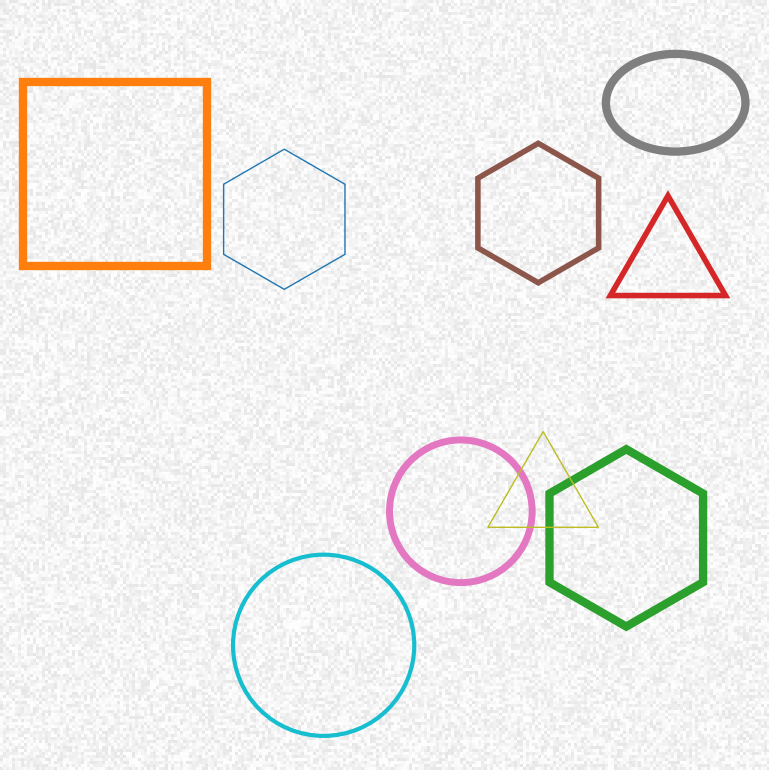[{"shape": "hexagon", "thickness": 0.5, "radius": 0.45, "center": [0.369, 0.715]}, {"shape": "square", "thickness": 3, "radius": 0.6, "center": [0.149, 0.774]}, {"shape": "hexagon", "thickness": 3, "radius": 0.58, "center": [0.813, 0.301]}, {"shape": "triangle", "thickness": 2, "radius": 0.43, "center": [0.867, 0.659]}, {"shape": "hexagon", "thickness": 2, "radius": 0.45, "center": [0.699, 0.723]}, {"shape": "circle", "thickness": 2.5, "radius": 0.46, "center": [0.598, 0.336]}, {"shape": "oval", "thickness": 3, "radius": 0.45, "center": [0.877, 0.867]}, {"shape": "triangle", "thickness": 0.5, "radius": 0.41, "center": [0.705, 0.357]}, {"shape": "circle", "thickness": 1.5, "radius": 0.59, "center": [0.42, 0.162]}]